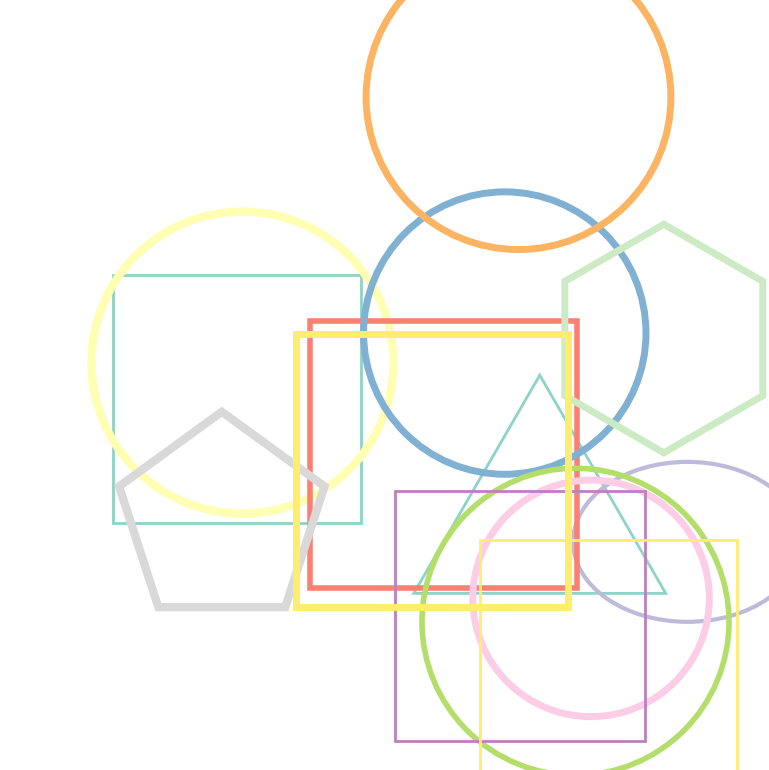[{"shape": "triangle", "thickness": 1, "radius": 0.94, "center": [0.701, 0.324]}, {"shape": "square", "thickness": 1, "radius": 0.8, "center": [0.308, 0.482]}, {"shape": "circle", "thickness": 3, "radius": 0.98, "center": [0.315, 0.529]}, {"shape": "oval", "thickness": 1.5, "radius": 0.74, "center": [0.893, 0.296]}, {"shape": "square", "thickness": 2, "radius": 0.87, "center": [0.576, 0.409]}, {"shape": "circle", "thickness": 2.5, "radius": 0.92, "center": [0.656, 0.567]}, {"shape": "circle", "thickness": 2.5, "radius": 0.99, "center": [0.673, 0.874]}, {"shape": "circle", "thickness": 2, "radius": 1.0, "center": [0.747, 0.193]}, {"shape": "circle", "thickness": 2.5, "radius": 0.77, "center": [0.768, 0.223]}, {"shape": "pentagon", "thickness": 3, "radius": 0.7, "center": [0.288, 0.325]}, {"shape": "square", "thickness": 1, "radius": 0.81, "center": [0.675, 0.201]}, {"shape": "hexagon", "thickness": 2.5, "radius": 0.74, "center": [0.862, 0.56]}, {"shape": "square", "thickness": 2.5, "radius": 0.88, "center": [0.561, 0.389]}, {"shape": "square", "thickness": 1, "radius": 0.83, "center": [0.79, 0.132]}]